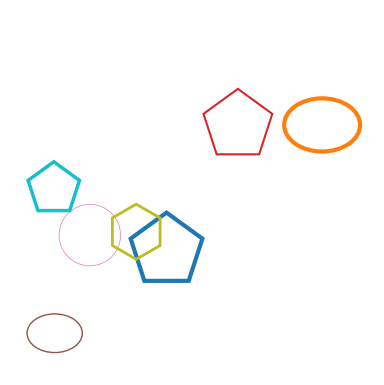[{"shape": "pentagon", "thickness": 3, "radius": 0.49, "center": [0.433, 0.35]}, {"shape": "oval", "thickness": 3, "radius": 0.49, "center": [0.837, 0.675]}, {"shape": "pentagon", "thickness": 1.5, "radius": 0.47, "center": [0.618, 0.675]}, {"shape": "oval", "thickness": 1, "radius": 0.36, "center": [0.142, 0.134]}, {"shape": "circle", "thickness": 0.5, "radius": 0.4, "center": [0.233, 0.389]}, {"shape": "hexagon", "thickness": 2, "radius": 0.36, "center": [0.354, 0.398]}, {"shape": "pentagon", "thickness": 2.5, "radius": 0.35, "center": [0.14, 0.51]}]